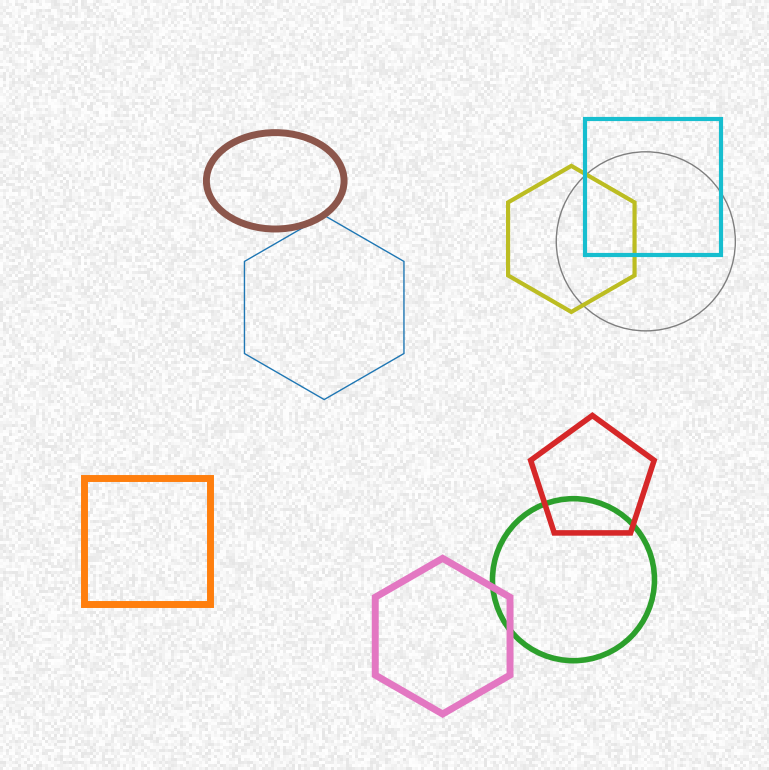[{"shape": "hexagon", "thickness": 0.5, "radius": 0.6, "center": [0.421, 0.601]}, {"shape": "square", "thickness": 2.5, "radius": 0.41, "center": [0.191, 0.297]}, {"shape": "circle", "thickness": 2, "radius": 0.53, "center": [0.745, 0.247]}, {"shape": "pentagon", "thickness": 2, "radius": 0.42, "center": [0.769, 0.376]}, {"shape": "oval", "thickness": 2.5, "radius": 0.45, "center": [0.357, 0.765]}, {"shape": "hexagon", "thickness": 2.5, "radius": 0.51, "center": [0.575, 0.174]}, {"shape": "circle", "thickness": 0.5, "radius": 0.58, "center": [0.839, 0.687]}, {"shape": "hexagon", "thickness": 1.5, "radius": 0.47, "center": [0.742, 0.69]}, {"shape": "square", "thickness": 1.5, "radius": 0.44, "center": [0.848, 0.757]}]